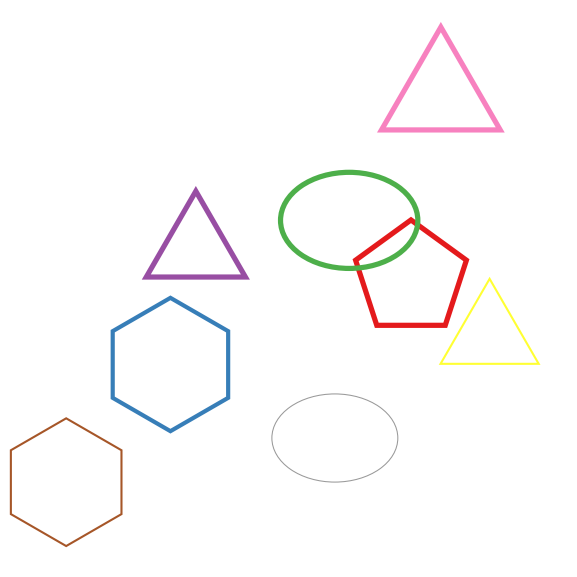[{"shape": "pentagon", "thickness": 2.5, "radius": 0.5, "center": [0.712, 0.517]}, {"shape": "hexagon", "thickness": 2, "radius": 0.58, "center": [0.295, 0.368]}, {"shape": "oval", "thickness": 2.5, "radius": 0.59, "center": [0.605, 0.618]}, {"shape": "triangle", "thickness": 2.5, "radius": 0.5, "center": [0.339, 0.569]}, {"shape": "triangle", "thickness": 1, "radius": 0.49, "center": [0.848, 0.418]}, {"shape": "hexagon", "thickness": 1, "radius": 0.55, "center": [0.115, 0.164]}, {"shape": "triangle", "thickness": 2.5, "radius": 0.59, "center": [0.763, 0.833]}, {"shape": "oval", "thickness": 0.5, "radius": 0.55, "center": [0.58, 0.241]}]